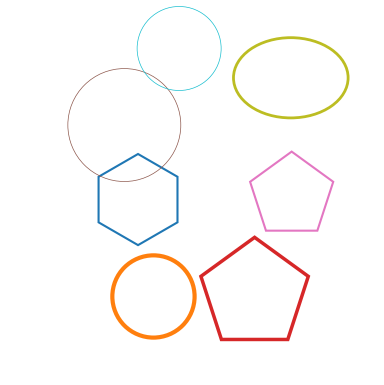[{"shape": "hexagon", "thickness": 1.5, "radius": 0.59, "center": [0.359, 0.482]}, {"shape": "circle", "thickness": 3, "radius": 0.53, "center": [0.399, 0.23]}, {"shape": "pentagon", "thickness": 2.5, "radius": 0.73, "center": [0.661, 0.237]}, {"shape": "circle", "thickness": 0.5, "radius": 0.73, "center": [0.323, 0.675]}, {"shape": "pentagon", "thickness": 1.5, "radius": 0.57, "center": [0.758, 0.493]}, {"shape": "oval", "thickness": 2, "radius": 0.74, "center": [0.755, 0.798]}, {"shape": "circle", "thickness": 0.5, "radius": 0.55, "center": [0.465, 0.874]}]